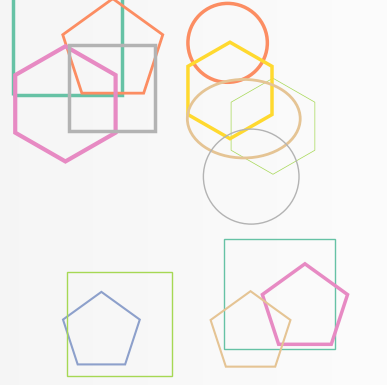[{"shape": "square", "thickness": 1, "radius": 0.72, "center": [0.722, 0.237]}, {"shape": "square", "thickness": 2.5, "radius": 0.7, "center": [0.174, 0.895]}, {"shape": "pentagon", "thickness": 2, "radius": 0.68, "center": [0.291, 0.868]}, {"shape": "circle", "thickness": 2.5, "radius": 0.51, "center": [0.587, 0.889]}, {"shape": "pentagon", "thickness": 1.5, "radius": 0.52, "center": [0.262, 0.138]}, {"shape": "hexagon", "thickness": 3, "radius": 0.75, "center": [0.169, 0.73]}, {"shape": "pentagon", "thickness": 2.5, "radius": 0.58, "center": [0.787, 0.199]}, {"shape": "square", "thickness": 1, "radius": 0.67, "center": [0.308, 0.159]}, {"shape": "hexagon", "thickness": 0.5, "radius": 0.62, "center": [0.704, 0.672]}, {"shape": "hexagon", "thickness": 2.5, "radius": 0.63, "center": [0.593, 0.765]}, {"shape": "pentagon", "thickness": 1.5, "radius": 0.54, "center": [0.647, 0.135]}, {"shape": "oval", "thickness": 2, "radius": 0.73, "center": [0.629, 0.692]}, {"shape": "square", "thickness": 2.5, "radius": 0.56, "center": [0.289, 0.77]}, {"shape": "circle", "thickness": 1, "radius": 0.62, "center": [0.648, 0.541]}]